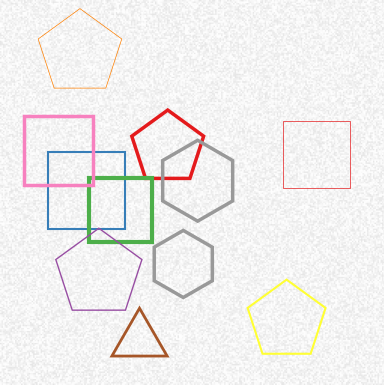[{"shape": "pentagon", "thickness": 2.5, "radius": 0.49, "center": [0.436, 0.616]}, {"shape": "square", "thickness": 0.5, "radius": 0.43, "center": [0.822, 0.599]}, {"shape": "square", "thickness": 1.5, "radius": 0.51, "center": [0.225, 0.505]}, {"shape": "square", "thickness": 3, "radius": 0.41, "center": [0.313, 0.454]}, {"shape": "pentagon", "thickness": 1, "radius": 0.59, "center": [0.257, 0.29]}, {"shape": "pentagon", "thickness": 0.5, "radius": 0.57, "center": [0.208, 0.863]}, {"shape": "pentagon", "thickness": 1.5, "radius": 0.53, "center": [0.744, 0.167]}, {"shape": "triangle", "thickness": 2, "radius": 0.41, "center": [0.362, 0.117]}, {"shape": "square", "thickness": 2.5, "radius": 0.45, "center": [0.153, 0.61]}, {"shape": "hexagon", "thickness": 2.5, "radius": 0.44, "center": [0.476, 0.314]}, {"shape": "hexagon", "thickness": 2.5, "radius": 0.52, "center": [0.513, 0.531]}]